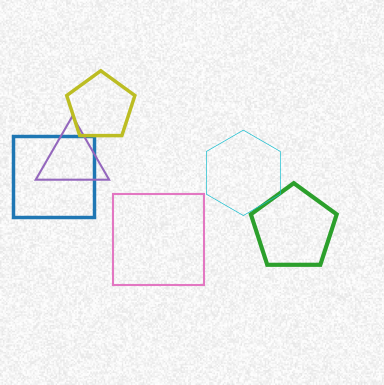[{"shape": "square", "thickness": 2.5, "radius": 0.52, "center": [0.139, 0.541]}, {"shape": "pentagon", "thickness": 3, "radius": 0.59, "center": [0.763, 0.407]}, {"shape": "triangle", "thickness": 1.5, "radius": 0.55, "center": [0.188, 0.588]}, {"shape": "square", "thickness": 1.5, "radius": 0.59, "center": [0.412, 0.378]}, {"shape": "pentagon", "thickness": 2.5, "radius": 0.47, "center": [0.262, 0.723]}, {"shape": "hexagon", "thickness": 0.5, "radius": 0.55, "center": [0.632, 0.551]}]